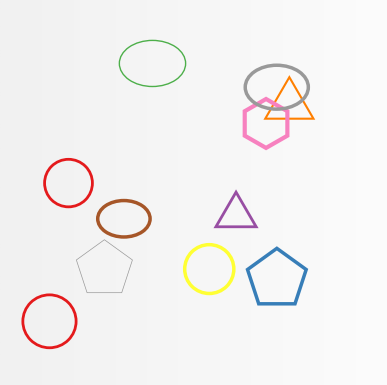[{"shape": "circle", "thickness": 2, "radius": 0.31, "center": [0.177, 0.524]}, {"shape": "circle", "thickness": 2, "radius": 0.34, "center": [0.128, 0.165]}, {"shape": "pentagon", "thickness": 2.5, "radius": 0.4, "center": [0.714, 0.275]}, {"shape": "oval", "thickness": 1, "radius": 0.43, "center": [0.394, 0.835]}, {"shape": "triangle", "thickness": 2, "radius": 0.3, "center": [0.609, 0.441]}, {"shape": "triangle", "thickness": 1.5, "radius": 0.36, "center": [0.747, 0.728]}, {"shape": "circle", "thickness": 2.5, "radius": 0.32, "center": [0.54, 0.301]}, {"shape": "oval", "thickness": 2.5, "radius": 0.34, "center": [0.32, 0.432]}, {"shape": "hexagon", "thickness": 3, "radius": 0.32, "center": [0.687, 0.679]}, {"shape": "pentagon", "thickness": 0.5, "radius": 0.38, "center": [0.269, 0.301]}, {"shape": "oval", "thickness": 2.5, "radius": 0.41, "center": [0.714, 0.774]}]